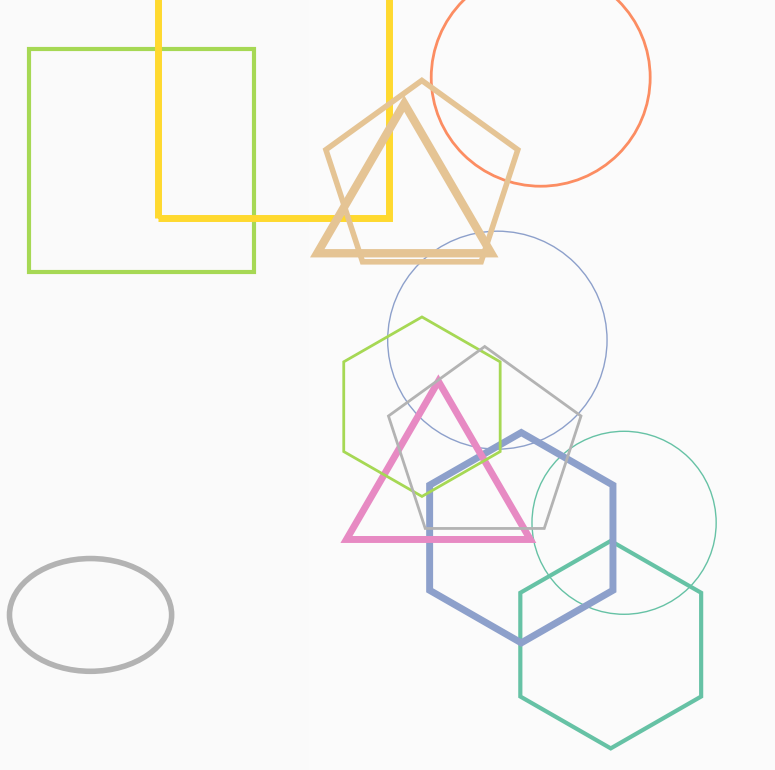[{"shape": "circle", "thickness": 0.5, "radius": 0.59, "center": [0.805, 0.321]}, {"shape": "hexagon", "thickness": 1.5, "radius": 0.67, "center": [0.788, 0.163]}, {"shape": "circle", "thickness": 1, "radius": 0.71, "center": [0.698, 0.899]}, {"shape": "circle", "thickness": 0.5, "radius": 0.71, "center": [0.642, 0.558]}, {"shape": "hexagon", "thickness": 2.5, "radius": 0.68, "center": [0.673, 0.302]}, {"shape": "triangle", "thickness": 2.5, "radius": 0.68, "center": [0.566, 0.368]}, {"shape": "square", "thickness": 1.5, "radius": 0.73, "center": [0.183, 0.792]}, {"shape": "hexagon", "thickness": 1, "radius": 0.58, "center": [0.544, 0.472]}, {"shape": "square", "thickness": 2.5, "radius": 0.75, "center": [0.353, 0.866]}, {"shape": "triangle", "thickness": 3, "radius": 0.65, "center": [0.522, 0.736]}, {"shape": "pentagon", "thickness": 2, "radius": 0.65, "center": [0.544, 0.765]}, {"shape": "oval", "thickness": 2, "radius": 0.52, "center": [0.117, 0.201]}, {"shape": "pentagon", "thickness": 1, "radius": 0.65, "center": [0.625, 0.419]}]